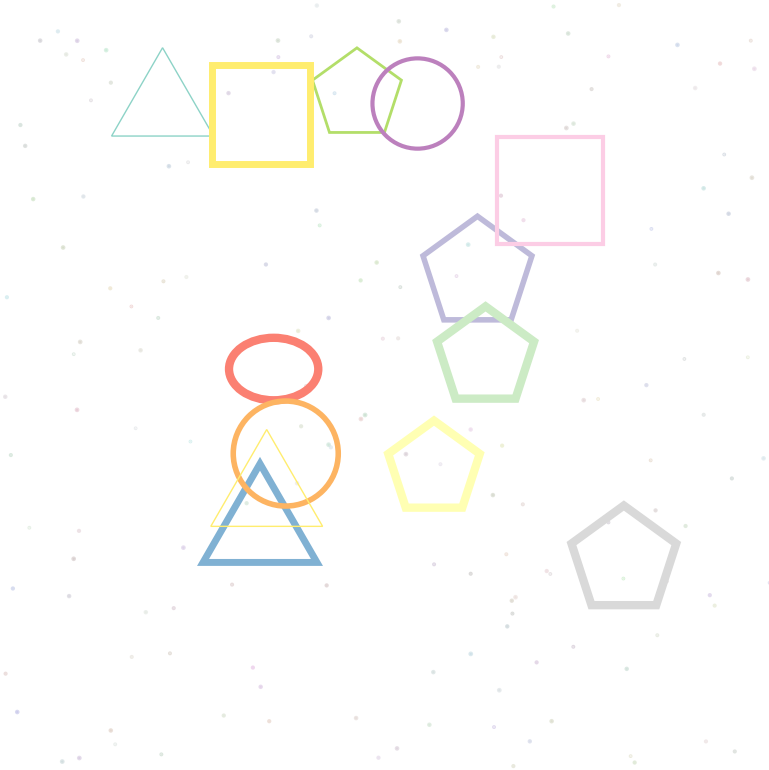[{"shape": "triangle", "thickness": 0.5, "radius": 0.38, "center": [0.211, 0.862]}, {"shape": "pentagon", "thickness": 3, "radius": 0.31, "center": [0.564, 0.391]}, {"shape": "pentagon", "thickness": 2, "radius": 0.37, "center": [0.62, 0.645]}, {"shape": "oval", "thickness": 3, "radius": 0.29, "center": [0.355, 0.521]}, {"shape": "triangle", "thickness": 2.5, "radius": 0.43, "center": [0.338, 0.312]}, {"shape": "circle", "thickness": 2, "radius": 0.34, "center": [0.371, 0.411]}, {"shape": "pentagon", "thickness": 1, "radius": 0.3, "center": [0.464, 0.877]}, {"shape": "square", "thickness": 1.5, "radius": 0.35, "center": [0.714, 0.752]}, {"shape": "pentagon", "thickness": 3, "radius": 0.36, "center": [0.81, 0.272]}, {"shape": "circle", "thickness": 1.5, "radius": 0.29, "center": [0.542, 0.866]}, {"shape": "pentagon", "thickness": 3, "radius": 0.33, "center": [0.631, 0.536]}, {"shape": "square", "thickness": 2.5, "radius": 0.32, "center": [0.339, 0.851]}, {"shape": "triangle", "thickness": 0.5, "radius": 0.42, "center": [0.346, 0.358]}]